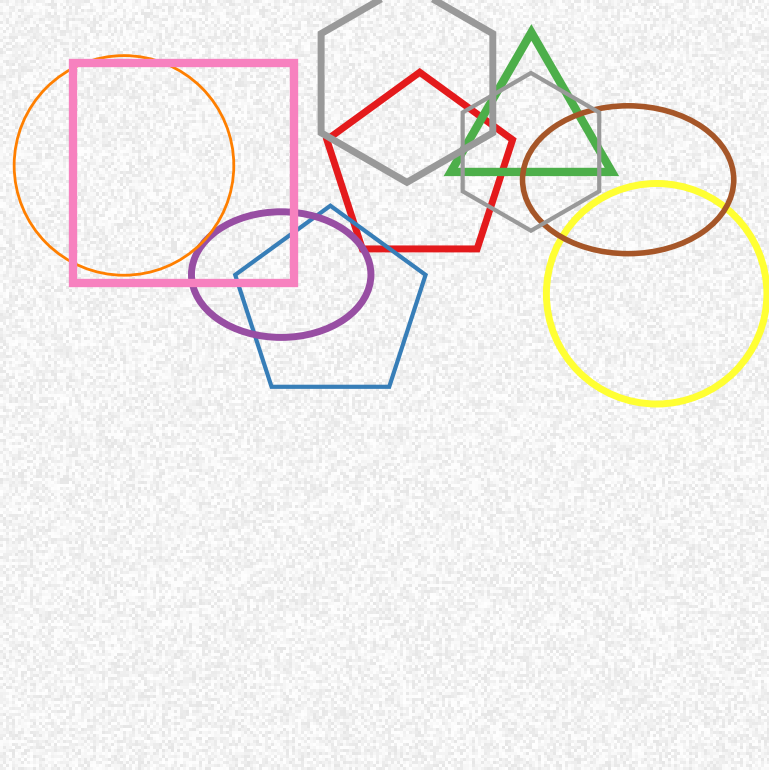[{"shape": "pentagon", "thickness": 2.5, "radius": 0.63, "center": [0.545, 0.779]}, {"shape": "pentagon", "thickness": 1.5, "radius": 0.65, "center": [0.429, 0.603]}, {"shape": "triangle", "thickness": 3, "radius": 0.6, "center": [0.69, 0.837]}, {"shape": "oval", "thickness": 2.5, "radius": 0.58, "center": [0.365, 0.643]}, {"shape": "circle", "thickness": 1, "radius": 0.71, "center": [0.161, 0.785]}, {"shape": "circle", "thickness": 2.5, "radius": 0.72, "center": [0.853, 0.619]}, {"shape": "oval", "thickness": 2, "radius": 0.69, "center": [0.816, 0.767]}, {"shape": "square", "thickness": 3, "radius": 0.72, "center": [0.239, 0.775]}, {"shape": "hexagon", "thickness": 2.5, "radius": 0.64, "center": [0.529, 0.892]}, {"shape": "hexagon", "thickness": 1.5, "radius": 0.51, "center": [0.69, 0.803]}]